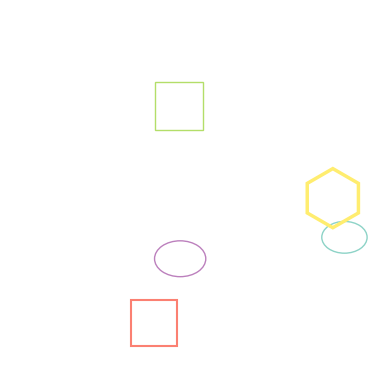[{"shape": "oval", "thickness": 1, "radius": 0.29, "center": [0.895, 0.384]}, {"shape": "square", "thickness": 1.5, "radius": 0.3, "center": [0.401, 0.162]}, {"shape": "square", "thickness": 1, "radius": 0.31, "center": [0.465, 0.724]}, {"shape": "oval", "thickness": 1, "radius": 0.33, "center": [0.468, 0.328]}, {"shape": "hexagon", "thickness": 2.5, "radius": 0.38, "center": [0.865, 0.485]}]